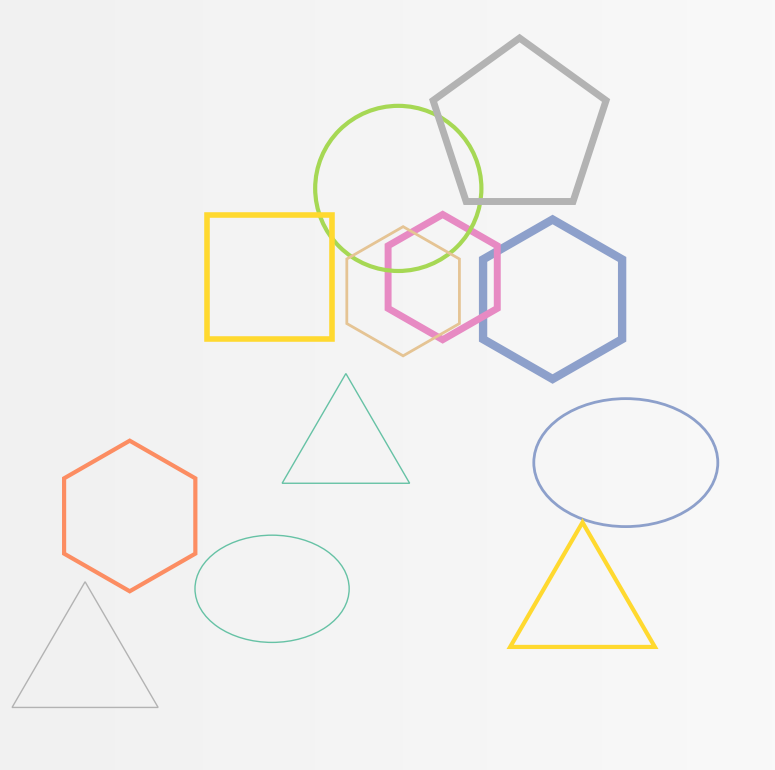[{"shape": "oval", "thickness": 0.5, "radius": 0.5, "center": [0.351, 0.235]}, {"shape": "triangle", "thickness": 0.5, "radius": 0.47, "center": [0.446, 0.42]}, {"shape": "hexagon", "thickness": 1.5, "radius": 0.49, "center": [0.167, 0.33]}, {"shape": "oval", "thickness": 1, "radius": 0.59, "center": [0.807, 0.399]}, {"shape": "hexagon", "thickness": 3, "radius": 0.52, "center": [0.713, 0.611]}, {"shape": "hexagon", "thickness": 2.5, "radius": 0.41, "center": [0.571, 0.64]}, {"shape": "circle", "thickness": 1.5, "radius": 0.54, "center": [0.514, 0.755]}, {"shape": "triangle", "thickness": 1.5, "radius": 0.54, "center": [0.752, 0.214]}, {"shape": "square", "thickness": 2, "radius": 0.4, "center": [0.348, 0.641]}, {"shape": "hexagon", "thickness": 1, "radius": 0.42, "center": [0.52, 0.622]}, {"shape": "triangle", "thickness": 0.5, "radius": 0.54, "center": [0.11, 0.136]}, {"shape": "pentagon", "thickness": 2.5, "radius": 0.59, "center": [0.67, 0.833]}]